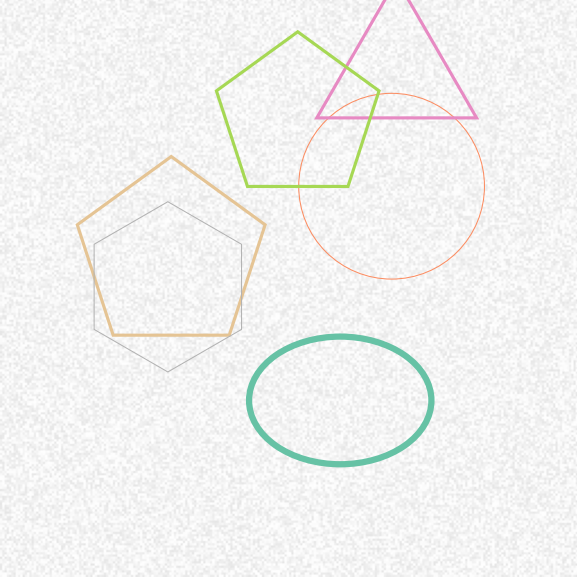[{"shape": "oval", "thickness": 3, "radius": 0.79, "center": [0.589, 0.306]}, {"shape": "circle", "thickness": 0.5, "radius": 0.8, "center": [0.678, 0.677]}, {"shape": "triangle", "thickness": 1.5, "radius": 0.8, "center": [0.687, 0.875]}, {"shape": "pentagon", "thickness": 1.5, "radius": 0.74, "center": [0.516, 0.796]}, {"shape": "pentagon", "thickness": 1.5, "radius": 0.85, "center": [0.296, 0.557]}, {"shape": "hexagon", "thickness": 0.5, "radius": 0.74, "center": [0.291, 0.502]}]